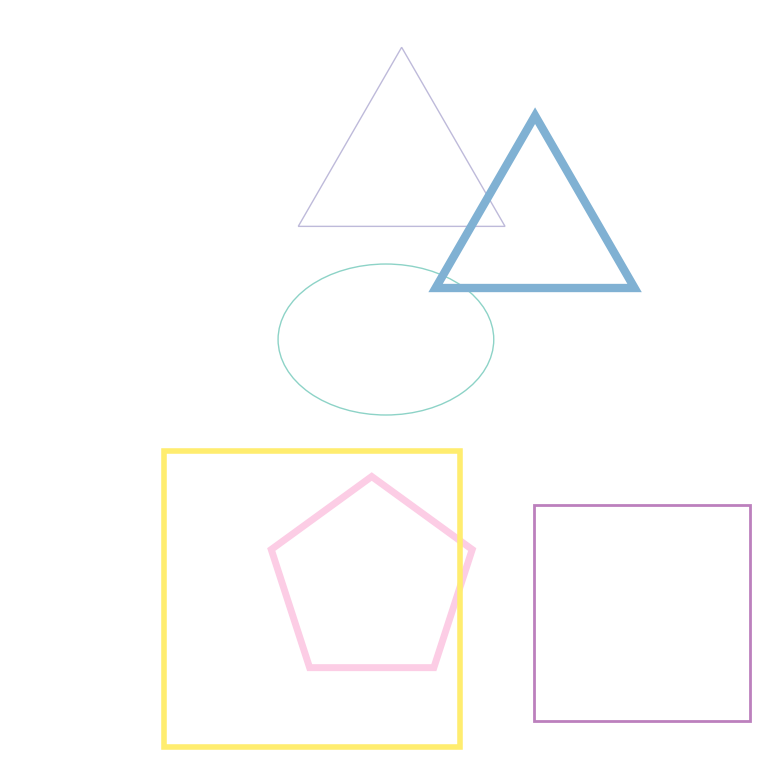[{"shape": "oval", "thickness": 0.5, "radius": 0.7, "center": [0.501, 0.559]}, {"shape": "triangle", "thickness": 0.5, "radius": 0.78, "center": [0.522, 0.784]}, {"shape": "triangle", "thickness": 3, "radius": 0.75, "center": [0.695, 0.701]}, {"shape": "pentagon", "thickness": 2.5, "radius": 0.69, "center": [0.483, 0.244]}, {"shape": "square", "thickness": 1, "radius": 0.7, "center": [0.834, 0.204]}, {"shape": "square", "thickness": 2, "radius": 0.96, "center": [0.405, 0.222]}]